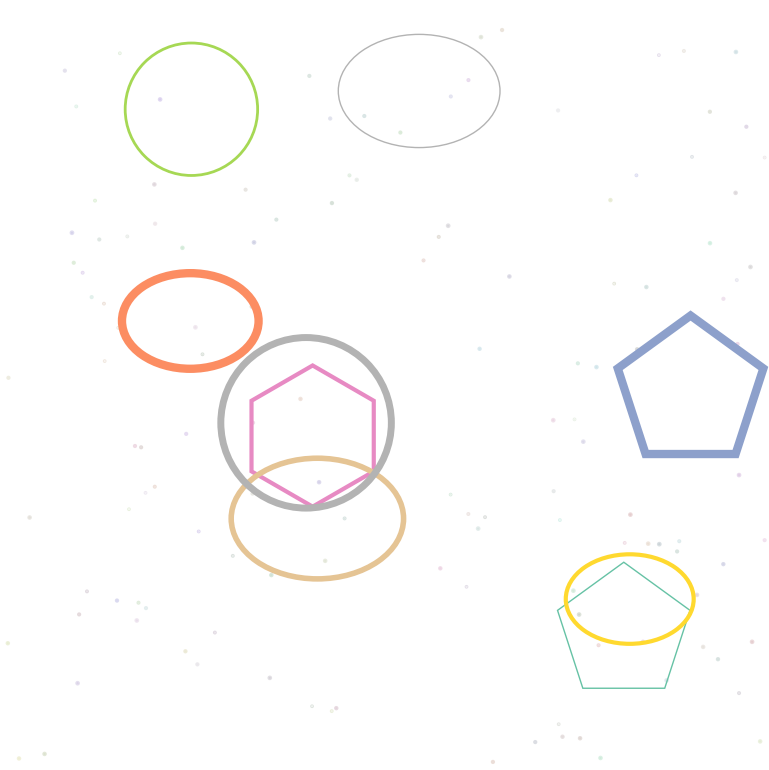[{"shape": "pentagon", "thickness": 0.5, "radius": 0.45, "center": [0.81, 0.179]}, {"shape": "oval", "thickness": 3, "radius": 0.44, "center": [0.247, 0.583]}, {"shape": "pentagon", "thickness": 3, "radius": 0.5, "center": [0.897, 0.491]}, {"shape": "hexagon", "thickness": 1.5, "radius": 0.46, "center": [0.406, 0.434]}, {"shape": "circle", "thickness": 1, "radius": 0.43, "center": [0.249, 0.858]}, {"shape": "oval", "thickness": 1.5, "radius": 0.42, "center": [0.818, 0.222]}, {"shape": "oval", "thickness": 2, "radius": 0.56, "center": [0.412, 0.327]}, {"shape": "circle", "thickness": 2.5, "radius": 0.55, "center": [0.398, 0.451]}, {"shape": "oval", "thickness": 0.5, "radius": 0.53, "center": [0.544, 0.882]}]